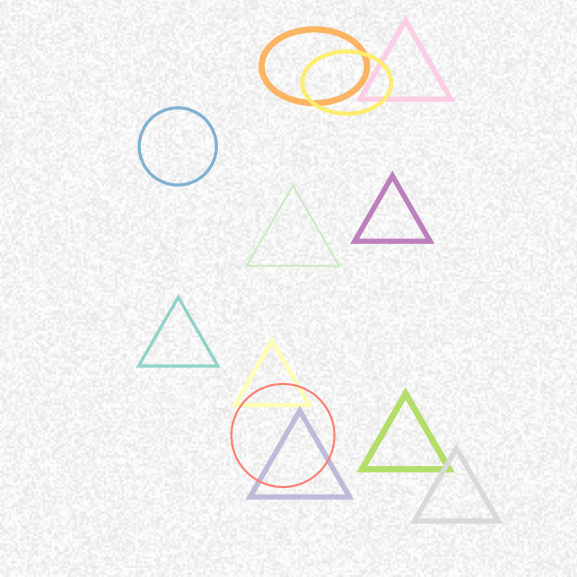[{"shape": "triangle", "thickness": 1.5, "radius": 0.4, "center": [0.309, 0.405]}, {"shape": "triangle", "thickness": 2, "radius": 0.37, "center": [0.471, 0.335]}, {"shape": "triangle", "thickness": 2.5, "radius": 0.5, "center": [0.519, 0.188]}, {"shape": "circle", "thickness": 1, "radius": 0.45, "center": [0.49, 0.245]}, {"shape": "circle", "thickness": 1.5, "radius": 0.33, "center": [0.308, 0.746]}, {"shape": "oval", "thickness": 3, "radius": 0.46, "center": [0.544, 0.884]}, {"shape": "triangle", "thickness": 3, "radius": 0.44, "center": [0.702, 0.23]}, {"shape": "triangle", "thickness": 2.5, "radius": 0.45, "center": [0.702, 0.873]}, {"shape": "triangle", "thickness": 2.5, "radius": 0.42, "center": [0.79, 0.139]}, {"shape": "triangle", "thickness": 2.5, "radius": 0.38, "center": [0.679, 0.619]}, {"shape": "triangle", "thickness": 1, "radius": 0.46, "center": [0.507, 0.585]}, {"shape": "oval", "thickness": 2, "radius": 0.39, "center": [0.6, 0.856]}]